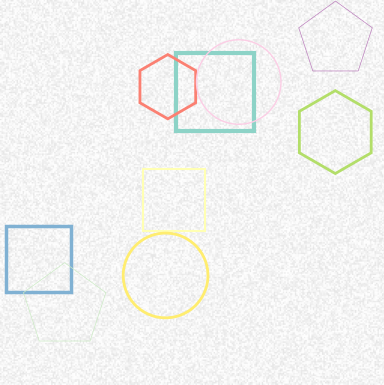[{"shape": "square", "thickness": 3, "radius": 0.5, "center": [0.558, 0.761]}, {"shape": "square", "thickness": 1.5, "radius": 0.41, "center": [0.452, 0.481]}, {"shape": "hexagon", "thickness": 2, "radius": 0.42, "center": [0.436, 0.775]}, {"shape": "square", "thickness": 2.5, "radius": 0.42, "center": [0.1, 0.327]}, {"shape": "hexagon", "thickness": 2, "radius": 0.54, "center": [0.871, 0.657]}, {"shape": "circle", "thickness": 1, "radius": 0.55, "center": [0.62, 0.787]}, {"shape": "pentagon", "thickness": 0.5, "radius": 0.5, "center": [0.871, 0.897]}, {"shape": "pentagon", "thickness": 0.5, "radius": 0.56, "center": [0.168, 0.205]}, {"shape": "circle", "thickness": 2, "radius": 0.55, "center": [0.43, 0.284]}]